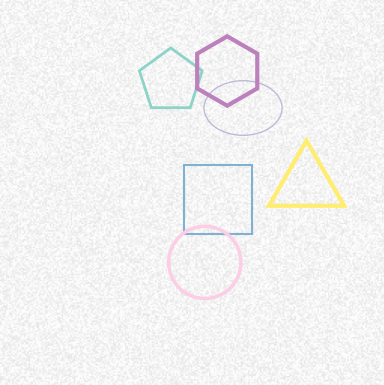[{"shape": "pentagon", "thickness": 2, "radius": 0.43, "center": [0.444, 0.79]}, {"shape": "oval", "thickness": 1, "radius": 0.51, "center": [0.631, 0.719]}, {"shape": "square", "thickness": 1.5, "radius": 0.45, "center": [0.566, 0.481]}, {"shape": "circle", "thickness": 2.5, "radius": 0.47, "center": [0.532, 0.318]}, {"shape": "hexagon", "thickness": 3, "radius": 0.45, "center": [0.59, 0.816]}, {"shape": "triangle", "thickness": 3, "radius": 0.56, "center": [0.796, 0.522]}]